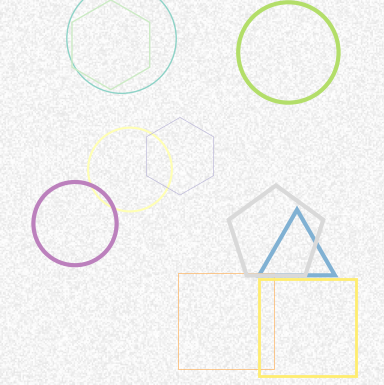[{"shape": "circle", "thickness": 1, "radius": 0.71, "center": [0.316, 0.9]}, {"shape": "circle", "thickness": 1.5, "radius": 0.54, "center": [0.338, 0.56]}, {"shape": "hexagon", "thickness": 0.5, "radius": 0.5, "center": [0.468, 0.594]}, {"shape": "triangle", "thickness": 3, "radius": 0.57, "center": [0.771, 0.342]}, {"shape": "square", "thickness": 0.5, "radius": 0.62, "center": [0.588, 0.167]}, {"shape": "circle", "thickness": 3, "radius": 0.65, "center": [0.749, 0.864]}, {"shape": "pentagon", "thickness": 3, "radius": 0.65, "center": [0.717, 0.389]}, {"shape": "circle", "thickness": 3, "radius": 0.54, "center": [0.195, 0.419]}, {"shape": "hexagon", "thickness": 1, "radius": 0.58, "center": [0.288, 0.884]}, {"shape": "square", "thickness": 2, "radius": 0.63, "center": [0.798, 0.149]}]